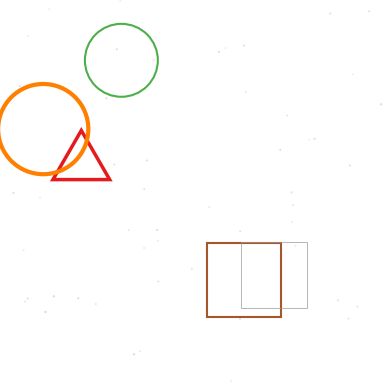[{"shape": "triangle", "thickness": 2.5, "radius": 0.43, "center": [0.211, 0.576]}, {"shape": "circle", "thickness": 1.5, "radius": 0.47, "center": [0.315, 0.843]}, {"shape": "circle", "thickness": 3, "radius": 0.59, "center": [0.112, 0.665]}, {"shape": "square", "thickness": 1.5, "radius": 0.48, "center": [0.633, 0.273]}, {"shape": "square", "thickness": 0.5, "radius": 0.43, "center": [0.713, 0.286]}]